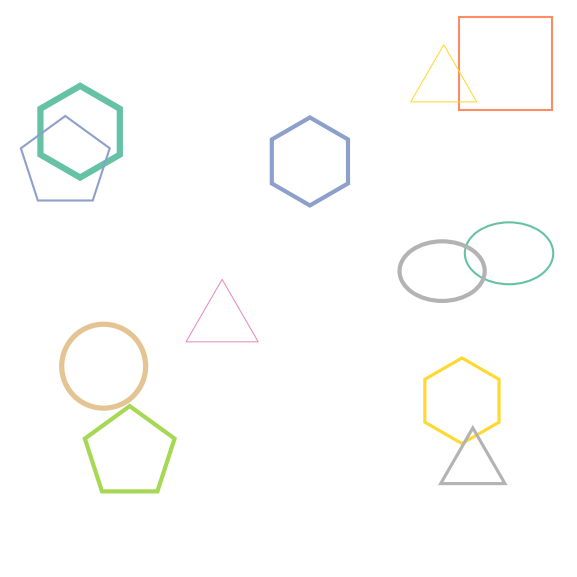[{"shape": "hexagon", "thickness": 3, "radius": 0.4, "center": [0.139, 0.771]}, {"shape": "oval", "thickness": 1, "radius": 0.38, "center": [0.881, 0.561]}, {"shape": "square", "thickness": 1, "radius": 0.4, "center": [0.875, 0.889]}, {"shape": "hexagon", "thickness": 2, "radius": 0.38, "center": [0.537, 0.72]}, {"shape": "pentagon", "thickness": 1, "radius": 0.4, "center": [0.113, 0.717]}, {"shape": "triangle", "thickness": 0.5, "radius": 0.36, "center": [0.385, 0.443]}, {"shape": "pentagon", "thickness": 2, "radius": 0.41, "center": [0.225, 0.214]}, {"shape": "triangle", "thickness": 0.5, "radius": 0.33, "center": [0.768, 0.856]}, {"shape": "hexagon", "thickness": 1.5, "radius": 0.37, "center": [0.8, 0.305]}, {"shape": "circle", "thickness": 2.5, "radius": 0.36, "center": [0.18, 0.365]}, {"shape": "triangle", "thickness": 1.5, "radius": 0.32, "center": [0.819, 0.194]}, {"shape": "oval", "thickness": 2, "radius": 0.37, "center": [0.766, 0.53]}]